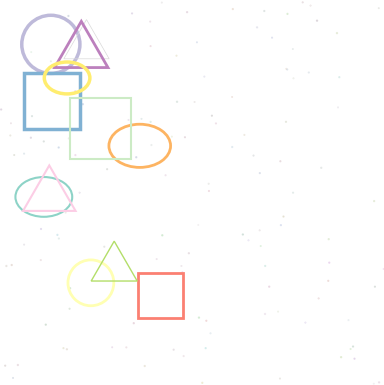[{"shape": "oval", "thickness": 1.5, "radius": 0.37, "center": [0.114, 0.489]}, {"shape": "circle", "thickness": 2, "radius": 0.3, "center": [0.236, 0.265]}, {"shape": "circle", "thickness": 2.5, "radius": 0.38, "center": [0.132, 0.885]}, {"shape": "square", "thickness": 2, "radius": 0.29, "center": [0.417, 0.232]}, {"shape": "square", "thickness": 2.5, "radius": 0.36, "center": [0.135, 0.737]}, {"shape": "oval", "thickness": 2, "radius": 0.4, "center": [0.363, 0.621]}, {"shape": "triangle", "thickness": 1, "radius": 0.35, "center": [0.297, 0.305]}, {"shape": "triangle", "thickness": 1.5, "radius": 0.39, "center": [0.128, 0.492]}, {"shape": "triangle", "thickness": 0.5, "radius": 0.34, "center": [0.225, 0.881]}, {"shape": "triangle", "thickness": 2, "radius": 0.4, "center": [0.211, 0.865]}, {"shape": "square", "thickness": 1.5, "radius": 0.4, "center": [0.26, 0.666]}, {"shape": "oval", "thickness": 2.5, "radius": 0.3, "center": [0.174, 0.798]}]